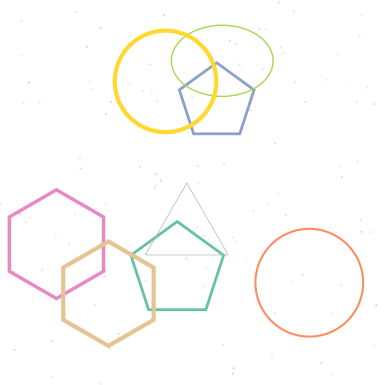[{"shape": "pentagon", "thickness": 2, "radius": 0.63, "center": [0.46, 0.298]}, {"shape": "circle", "thickness": 1.5, "radius": 0.7, "center": [0.803, 0.266]}, {"shape": "pentagon", "thickness": 2, "radius": 0.51, "center": [0.563, 0.735]}, {"shape": "hexagon", "thickness": 2.5, "radius": 0.71, "center": [0.147, 0.366]}, {"shape": "oval", "thickness": 1, "radius": 0.66, "center": [0.577, 0.842]}, {"shape": "circle", "thickness": 3, "radius": 0.66, "center": [0.43, 0.789]}, {"shape": "hexagon", "thickness": 3, "radius": 0.68, "center": [0.282, 0.237]}, {"shape": "triangle", "thickness": 0.5, "radius": 0.62, "center": [0.485, 0.4]}]